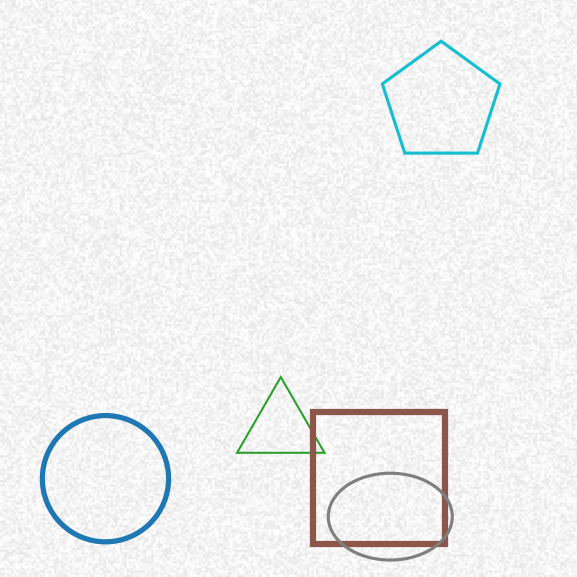[{"shape": "circle", "thickness": 2.5, "radius": 0.55, "center": [0.183, 0.17]}, {"shape": "triangle", "thickness": 1, "radius": 0.44, "center": [0.486, 0.259]}, {"shape": "square", "thickness": 3, "radius": 0.57, "center": [0.657, 0.172]}, {"shape": "oval", "thickness": 1.5, "radius": 0.54, "center": [0.676, 0.105]}, {"shape": "pentagon", "thickness": 1.5, "radius": 0.54, "center": [0.764, 0.821]}]